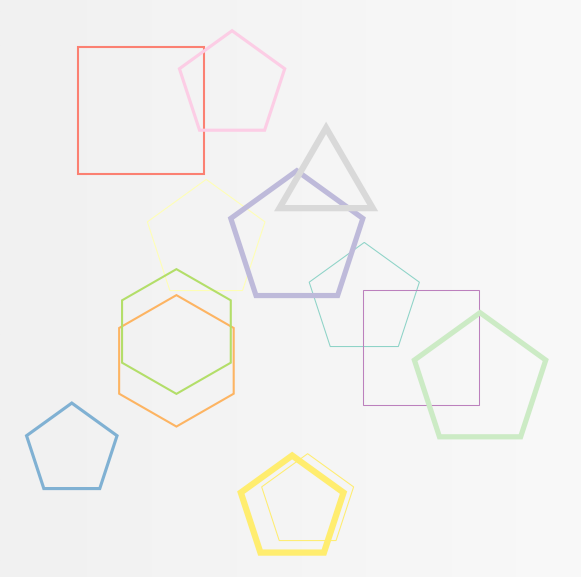[{"shape": "pentagon", "thickness": 0.5, "radius": 0.5, "center": [0.627, 0.48]}, {"shape": "pentagon", "thickness": 0.5, "radius": 0.53, "center": [0.355, 0.582]}, {"shape": "pentagon", "thickness": 2.5, "radius": 0.6, "center": [0.511, 0.584]}, {"shape": "square", "thickness": 1, "radius": 0.55, "center": [0.243, 0.808]}, {"shape": "pentagon", "thickness": 1.5, "radius": 0.41, "center": [0.124, 0.219]}, {"shape": "hexagon", "thickness": 1, "radius": 0.57, "center": [0.304, 0.374]}, {"shape": "hexagon", "thickness": 1, "radius": 0.54, "center": [0.304, 0.425]}, {"shape": "pentagon", "thickness": 1.5, "radius": 0.48, "center": [0.399, 0.851]}, {"shape": "triangle", "thickness": 3, "radius": 0.46, "center": [0.561, 0.685]}, {"shape": "square", "thickness": 0.5, "radius": 0.5, "center": [0.724, 0.397]}, {"shape": "pentagon", "thickness": 2.5, "radius": 0.59, "center": [0.826, 0.339]}, {"shape": "pentagon", "thickness": 3, "radius": 0.46, "center": [0.503, 0.117]}, {"shape": "pentagon", "thickness": 0.5, "radius": 0.42, "center": [0.529, 0.13]}]